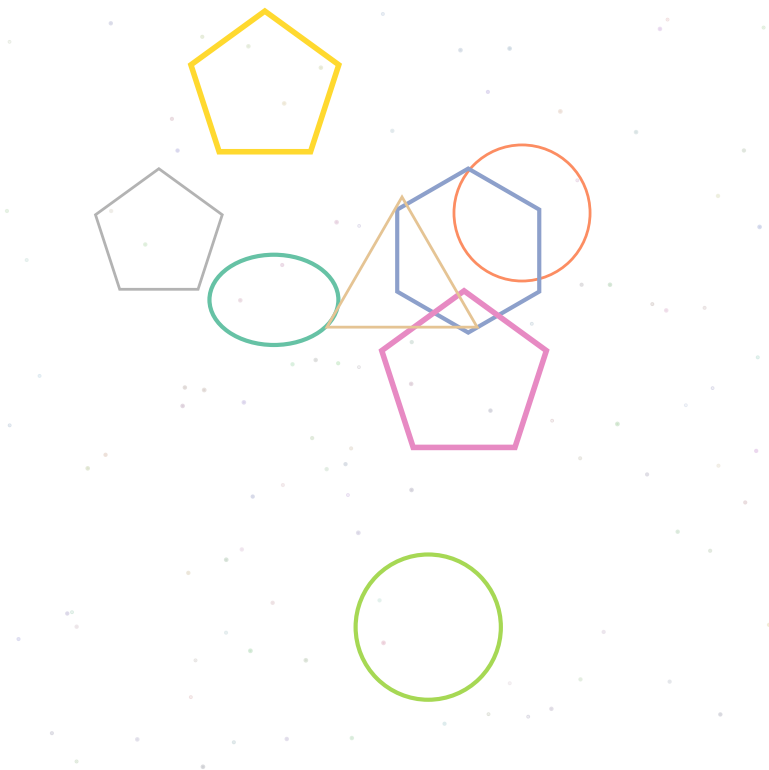[{"shape": "oval", "thickness": 1.5, "radius": 0.42, "center": [0.356, 0.611]}, {"shape": "circle", "thickness": 1, "radius": 0.44, "center": [0.678, 0.723]}, {"shape": "hexagon", "thickness": 1.5, "radius": 0.53, "center": [0.608, 0.675]}, {"shape": "pentagon", "thickness": 2, "radius": 0.56, "center": [0.603, 0.51]}, {"shape": "circle", "thickness": 1.5, "radius": 0.47, "center": [0.556, 0.186]}, {"shape": "pentagon", "thickness": 2, "radius": 0.5, "center": [0.344, 0.885]}, {"shape": "triangle", "thickness": 1, "radius": 0.56, "center": [0.522, 0.631]}, {"shape": "pentagon", "thickness": 1, "radius": 0.43, "center": [0.206, 0.694]}]